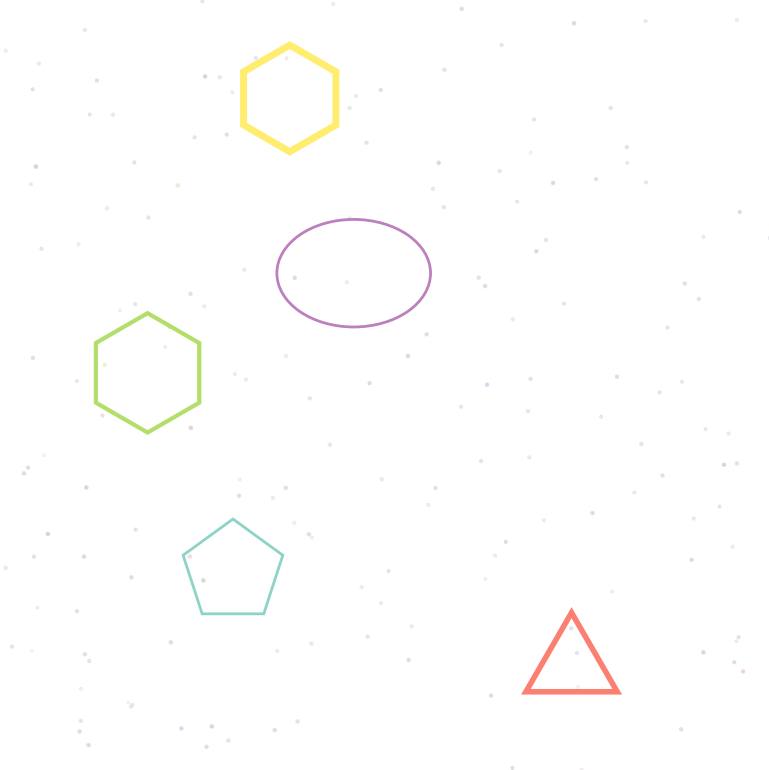[{"shape": "pentagon", "thickness": 1, "radius": 0.34, "center": [0.303, 0.258]}, {"shape": "triangle", "thickness": 2, "radius": 0.34, "center": [0.742, 0.136]}, {"shape": "hexagon", "thickness": 1.5, "radius": 0.39, "center": [0.192, 0.516]}, {"shape": "oval", "thickness": 1, "radius": 0.5, "center": [0.459, 0.645]}, {"shape": "hexagon", "thickness": 2.5, "radius": 0.35, "center": [0.376, 0.872]}]